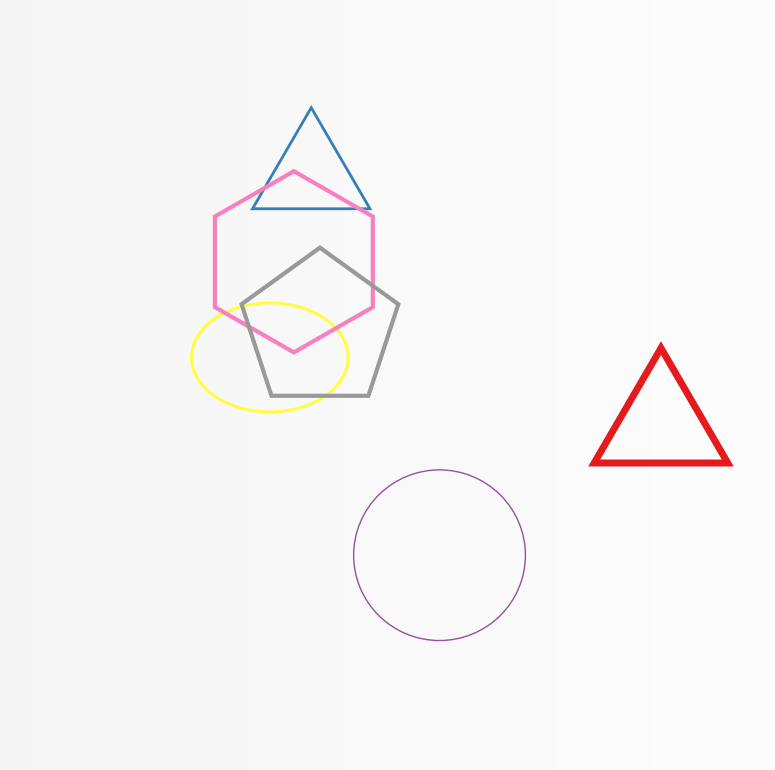[{"shape": "triangle", "thickness": 2.5, "radius": 0.5, "center": [0.853, 0.448]}, {"shape": "triangle", "thickness": 1, "radius": 0.44, "center": [0.402, 0.773]}, {"shape": "circle", "thickness": 0.5, "radius": 0.55, "center": [0.567, 0.279]}, {"shape": "oval", "thickness": 1, "radius": 0.51, "center": [0.348, 0.536]}, {"shape": "hexagon", "thickness": 1.5, "radius": 0.59, "center": [0.379, 0.66]}, {"shape": "pentagon", "thickness": 1.5, "radius": 0.53, "center": [0.413, 0.572]}]